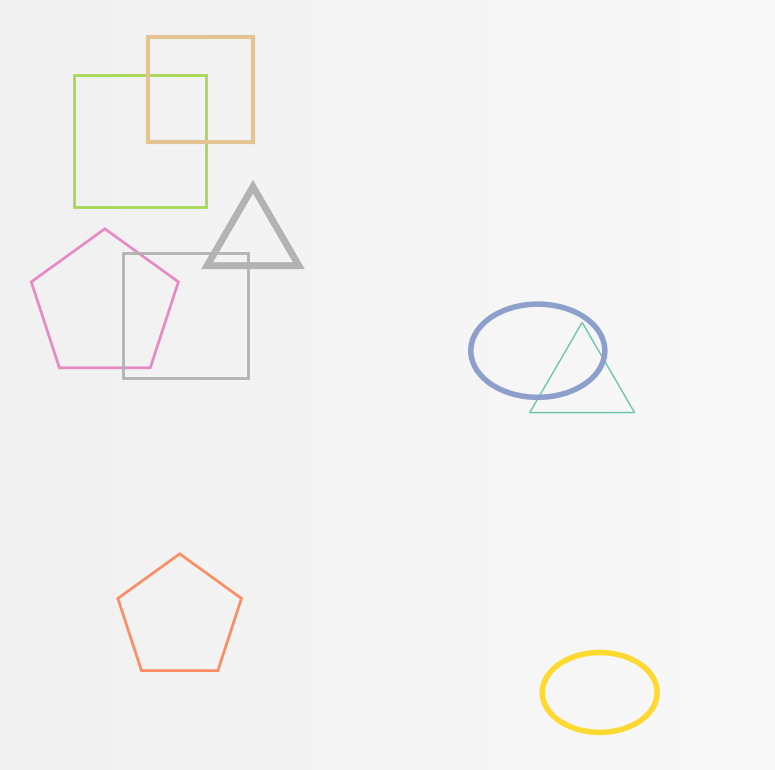[{"shape": "triangle", "thickness": 0.5, "radius": 0.39, "center": [0.751, 0.503]}, {"shape": "pentagon", "thickness": 1, "radius": 0.42, "center": [0.232, 0.197]}, {"shape": "oval", "thickness": 2, "radius": 0.43, "center": [0.694, 0.545]}, {"shape": "pentagon", "thickness": 1, "radius": 0.5, "center": [0.135, 0.603]}, {"shape": "square", "thickness": 1, "radius": 0.43, "center": [0.181, 0.817]}, {"shape": "oval", "thickness": 2, "radius": 0.37, "center": [0.774, 0.101]}, {"shape": "square", "thickness": 1.5, "radius": 0.34, "center": [0.259, 0.884]}, {"shape": "square", "thickness": 1, "radius": 0.4, "center": [0.24, 0.59]}, {"shape": "triangle", "thickness": 2.5, "radius": 0.34, "center": [0.326, 0.689]}]